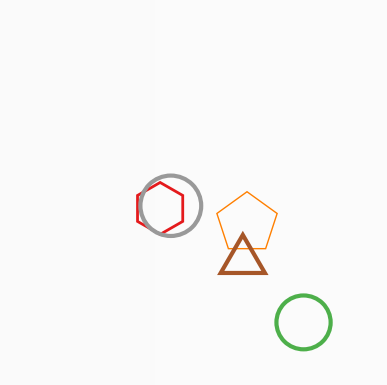[{"shape": "hexagon", "thickness": 2, "radius": 0.34, "center": [0.413, 0.459]}, {"shape": "circle", "thickness": 3, "radius": 0.35, "center": [0.783, 0.163]}, {"shape": "pentagon", "thickness": 1, "radius": 0.41, "center": [0.637, 0.42]}, {"shape": "triangle", "thickness": 3, "radius": 0.33, "center": [0.627, 0.324]}, {"shape": "circle", "thickness": 3, "radius": 0.39, "center": [0.441, 0.466]}]